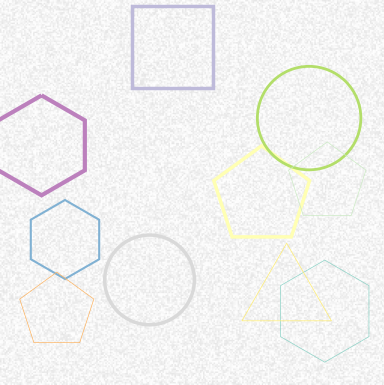[{"shape": "hexagon", "thickness": 0.5, "radius": 0.66, "center": [0.843, 0.192]}, {"shape": "pentagon", "thickness": 2.5, "radius": 0.65, "center": [0.68, 0.491]}, {"shape": "square", "thickness": 2.5, "radius": 0.53, "center": [0.448, 0.878]}, {"shape": "hexagon", "thickness": 1.5, "radius": 0.51, "center": [0.169, 0.378]}, {"shape": "pentagon", "thickness": 0.5, "radius": 0.51, "center": [0.147, 0.192]}, {"shape": "circle", "thickness": 2, "radius": 0.67, "center": [0.803, 0.693]}, {"shape": "circle", "thickness": 2.5, "radius": 0.58, "center": [0.388, 0.273]}, {"shape": "hexagon", "thickness": 3, "radius": 0.65, "center": [0.108, 0.623]}, {"shape": "pentagon", "thickness": 0.5, "radius": 0.53, "center": [0.85, 0.526]}, {"shape": "triangle", "thickness": 0.5, "radius": 0.67, "center": [0.745, 0.234]}]